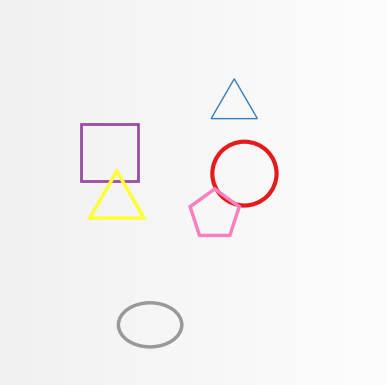[{"shape": "circle", "thickness": 3, "radius": 0.41, "center": [0.631, 0.549]}, {"shape": "triangle", "thickness": 1, "radius": 0.34, "center": [0.605, 0.726]}, {"shape": "square", "thickness": 2, "radius": 0.37, "center": [0.282, 0.603]}, {"shape": "triangle", "thickness": 2.5, "radius": 0.4, "center": [0.301, 0.474]}, {"shape": "pentagon", "thickness": 2.5, "radius": 0.33, "center": [0.554, 0.443]}, {"shape": "oval", "thickness": 2.5, "radius": 0.41, "center": [0.387, 0.156]}]